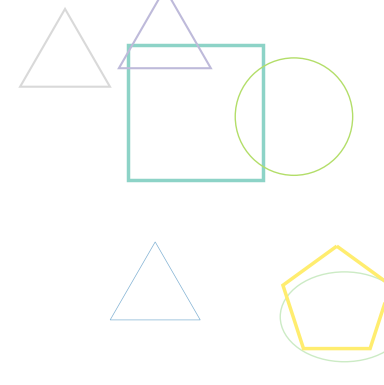[{"shape": "square", "thickness": 2.5, "radius": 0.87, "center": [0.507, 0.708]}, {"shape": "triangle", "thickness": 1.5, "radius": 0.69, "center": [0.428, 0.892]}, {"shape": "triangle", "thickness": 0.5, "radius": 0.68, "center": [0.403, 0.237]}, {"shape": "circle", "thickness": 1, "radius": 0.76, "center": [0.764, 0.697]}, {"shape": "triangle", "thickness": 1.5, "radius": 0.67, "center": [0.169, 0.842]}, {"shape": "oval", "thickness": 1, "radius": 0.83, "center": [0.895, 0.177]}, {"shape": "pentagon", "thickness": 2.5, "radius": 0.74, "center": [0.875, 0.214]}]